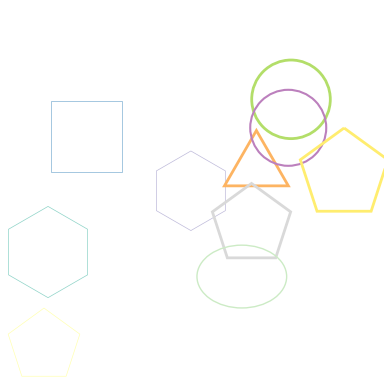[{"shape": "hexagon", "thickness": 0.5, "radius": 0.59, "center": [0.125, 0.345]}, {"shape": "pentagon", "thickness": 0.5, "radius": 0.49, "center": [0.114, 0.102]}, {"shape": "hexagon", "thickness": 0.5, "radius": 0.52, "center": [0.496, 0.504]}, {"shape": "square", "thickness": 0.5, "radius": 0.46, "center": [0.226, 0.646]}, {"shape": "triangle", "thickness": 2, "radius": 0.48, "center": [0.666, 0.565]}, {"shape": "circle", "thickness": 2, "radius": 0.51, "center": [0.756, 0.742]}, {"shape": "pentagon", "thickness": 2, "radius": 0.53, "center": [0.653, 0.417]}, {"shape": "circle", "thickness": 1.5, "radius": 0.49, "center": [0.749, 0.668]}, {"shape": "oval", "thickness": 1, "radius": 0.58, "center": [0.628, 0.282]}, {"shape": "pentagon", "thickness": 2, "radius": 0.6, "center": [0.894, 0.548]}]